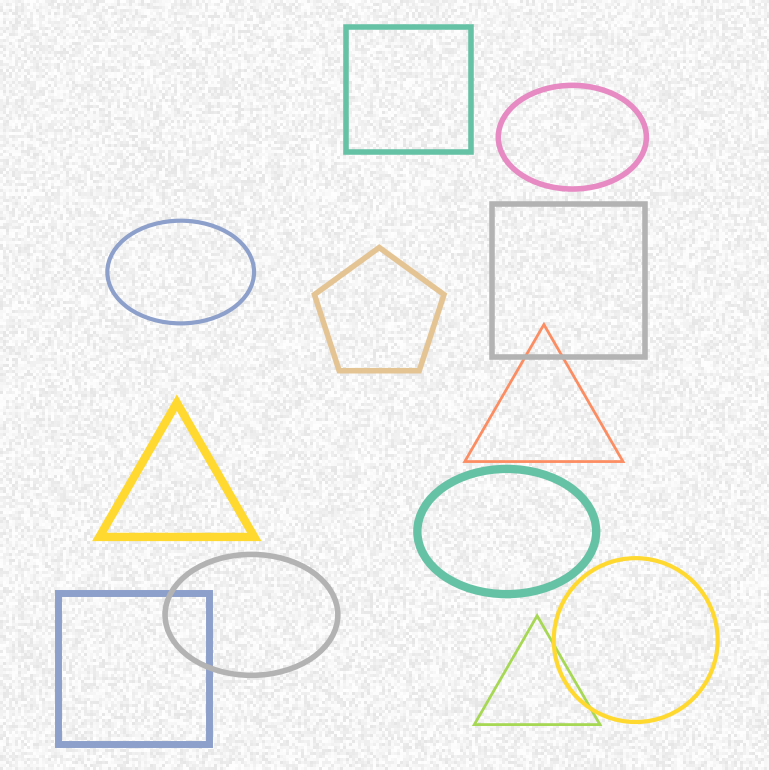[{"shape": "oval", "thickness": 3, "radius": 0.58, "center": [0.658, 0.31]}, {"shape": "square", "thickness": 2, "radius": 0.41, "center": [0.53, 0.884]}, {"shape": "triangle", "thickness": 1, "radius": 0.59, "center": [0.706, 0.46]}, {"shape": "oval", "thickness": 1.5, "radius": 0.48, "center": [0.235, 0.647]}, {"shape": "square", "thickness": 2.5, "radius": 0.49, "center": [0.173, 0.131]}, {"shape": "oval", "thickness": 2, "radius": 0.48, "center": [0.743, 0.822]}, {"shape": "triangle", "thickness": 1, "radius": 0.47, "center": [0.698, 0.106]}, {"shape": "triangle", "thickness": 3, "radius": 0.58, "center": [0.23, 0.361]}, {"shape": "circle", "thickness": 1.5, "radius": 0.53, "center": [0.826, 0.169]}, {"shape": "pentagon", "thickness": 2, "radius": 0.44, "center": [0.492, 0.59]}, {"shape": "square", "thickness": 2, "radius": 0.5, "center": [0.738, 0.635]}, {"shape": "oval", "thickness": 2, "radius": 0.56, "center": [0.327, 0.201]}]